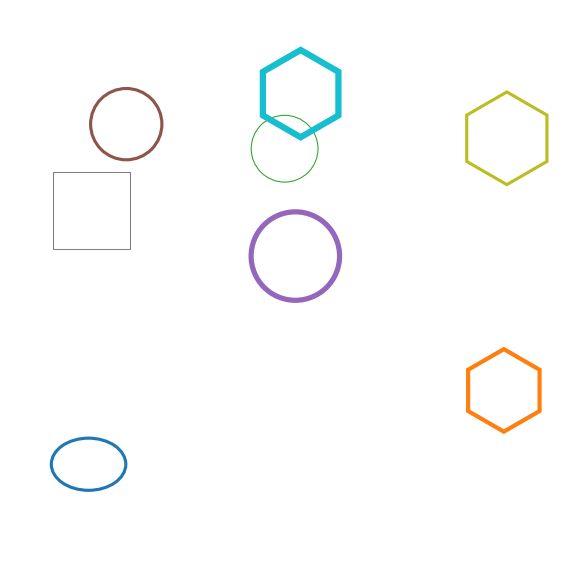[{"shape": "oval", "thickness": 1.5, "radius": 0.32, "center": [0.153, 0.195]}, {"shape": "hexagon", "thickness": 2, "radius": 0.36, "center": [0.872, 0.323]}, {"shape": "circle", "thickness": 0.5, "radius": 0.29, "center": [0.493, 0.742]}, {"shape": "circle", "thickness": 2.5, "radius": 0.38, "center": [0.511, 0.556]}, {"shape": "circle", "thickness": 1.5, "radius": 0.31, "center": [0.219, 0.784]}, {"shape": "square", "thickness": 0.5, "radius": 0.34, "center": [0.158, 0.635]}, {"shape": "hexagon", "thickness": 1.5, "radius": 0.4, "center": [0.878, 0.76]}, {"shape": "hexagon", "thickness": 3, "radius": 0.38, "center": [0.521, 0.837]}]